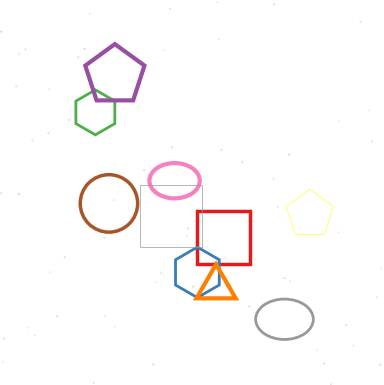[{"shape": "square", "thickness": 2.5, "radius": 0.35, "center": [0.58, 0.384]}, {"shape": "hexagon", "thickness": 2, "radius": 0.33, "center": [0.513, 0.293]}, {"shape": "hexagon", "thickness": 2, "radius": 0.29, "center": [0.248, 0.708]}, {"shape": "pentagon", "thickness": 3, "radius": 0.4, "center": [0.298, 0.805]}, {"shape": "triangle", "thickness": 3, "radius": 0.29, "center": [0.561, 0.255]}, {"shape": "pentagon", "thickness": 0.5, "radius": 0.32, "center": [0.804, 0.444]}, {"shape": "circle", "thickness": 2.5, "radius": 0.37, "center": [0.283, 0.472]}, {"shape": "oval", "thickness": 3, "radius": 0.33, "center": [0.454, 0.531]}, {"shape": "oval", "thickness": 2, "radius": 0.37, "center": [0.739, 0.171]}, {"shape": "square", "thickness": 0.5, "radius": 0.4, "center": [0.445, 0.439]}]